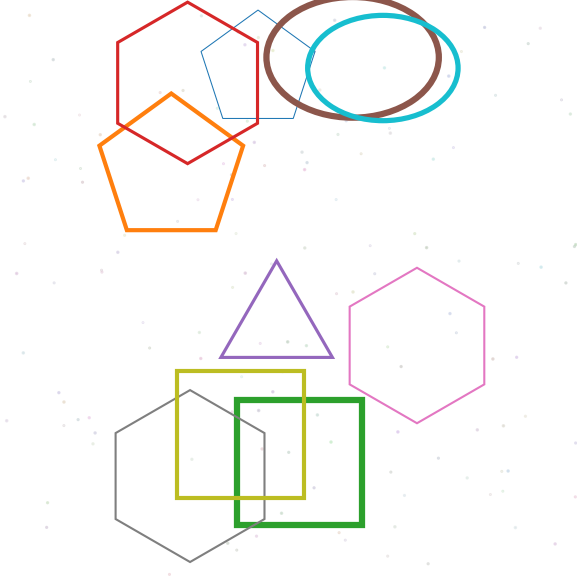[{"shape": "pentagon", "thickness": 0.5, "radius": 0.52, "center": [0.447, 0.878]}, {"shape": "pentagon", "thickness": 2, "radius": 0.65, "center": [0.297, 0.706]}, {"shape": "square", "thickness": 3, "radius": 0.54, "center": [0.519, 0.198]}, {"shape": "hexagon", "thickness": 1.5, "radius": 0.7, "center": [0.325, 0.856]}, {"shape": "triangle", "thickness": 1.5, "radius": 0.56, "center": [0.479, 0.436]}, {"shape": "oval", "thickness": 3, "radius": 0.75, "center": [0.611, 0.9]}, {"shape": "hexagon", "thickness": 1, "radius": 0.67, "center": [0.722, 0.401]}, {"shape": "hexagon", "thickness": 1, "radius": 0.74, "center": [0.329, 0.175]}, {"shape": "square", "thickness": 2, "radius": 0.55, "center": [0.417, 0.247]}, {"shape": "oval", "thickness": 2.5, "radius": 0.65, "center": [0.663, 0.881]}]